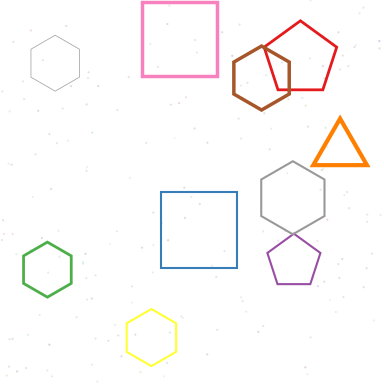[{"shape": "pentagon", "thickness": 2, "radius": 0.5, "center": [0.78, 0.847]}, {"shape": "square", "thickness": 1.5, "radius": 0.49, "center": [0.517, 0.402]}, {"shape": "hexagon", "thickness": 2, "radius": 0.36, "center": [0.123, 0.3]}, {"shape": "pentagon", "thickness": 1.5, "radius": 0.36, "center": [0.763, 0.321]}, {"shape": "triangle", "thickness": 3, "radius": 0.4, "center": [0.883, 0.611]}, {"shape": "hexagon", "thickness": 1.5, "radius": 0.37, "center": [0.393, 0.123]}, {"shape": "hexagon", "thickness": 2.5, "radius": 0.42, "center": [0.679, 0.797]}, {"shape": "square", "thickness": 2.5, "radius": 0.48, "center": [0.466, 0.898]}, {"shape": "hexagon", "thickness": 0.5, "radius": 0.36, "center": [0.143, 0.836]}, {"shape": "hexagon", "thickness": 1.5, "radius": 0.47, "center": [0.761, 0.486]}]